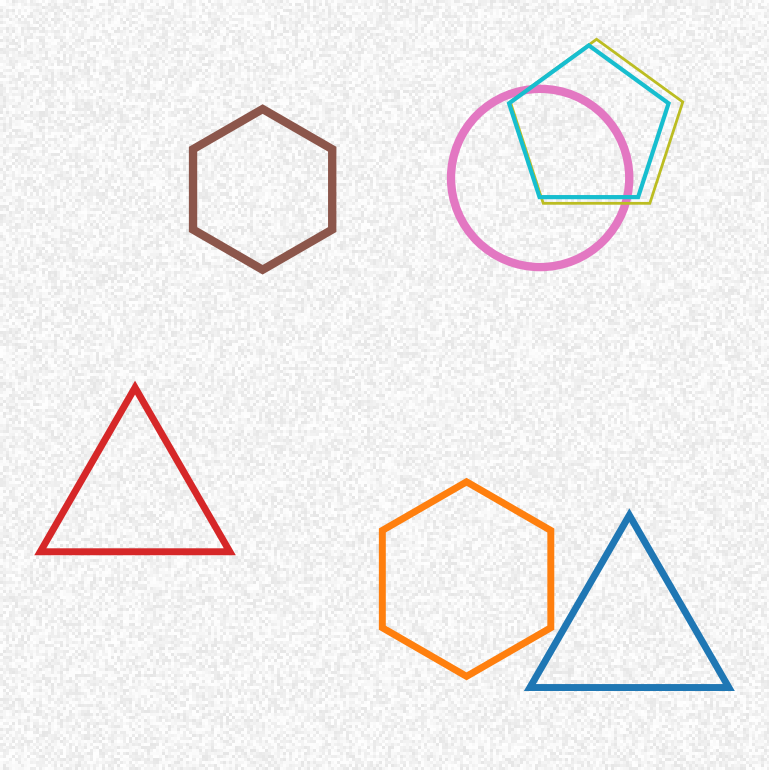[{"shape": "triangle", "thickness": 2.5, "radius": 0.75, "center": [0.817, 0.182]}, {"shape": "hexagon", "thickness": 2.5, "radius": 0.63, "center": [0.606, 0.248]}, {"shape": "triangle", "thickness": 2.5, "radius": 0.71, "center": [0.175, 0.354]}, {"shape": "hexagon", "thickness": 3, "radius": 0.52, "center": [0.341, 0.754]}, {"shape": "circle", "thickness": 3, "radius": 0.58, "center": [0.701, 0.769]}, {"shape": "pentagon", "thickness": 1, "radius": 0.59, "center": [0.775, 0.831]}, {"shape": "pentagon", "thickness": 1.5, "radius": 0.54, "center": [0.765, 0.832]}]